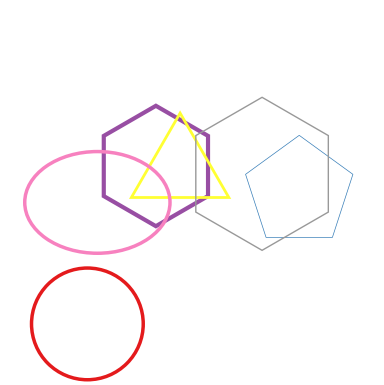[{"shape": "circle", "thickness": 2.5, "radius": 0.73, "center": [0.227, 0.159]}, {"shape": "pentagon", "thickness": 0.5, "radius": 0.73, "center": [0.777, 0.502]}, {"shape": "hexagon", "thickness": 3, "radius": 0.78, "center": [0.405, 0.569]}, {"shape": "triangle", "thickness": 2, "radius": 0.73, "center": [0.468, 0.56]}, {"shape": "oval", "thickness": 2.5, "radius": 0.94, "center": [0.253, 0.474]}, {"shape": "hexagon", "thickness": 1, "radius": 0.99, "center": [0.681, 0.549]}]